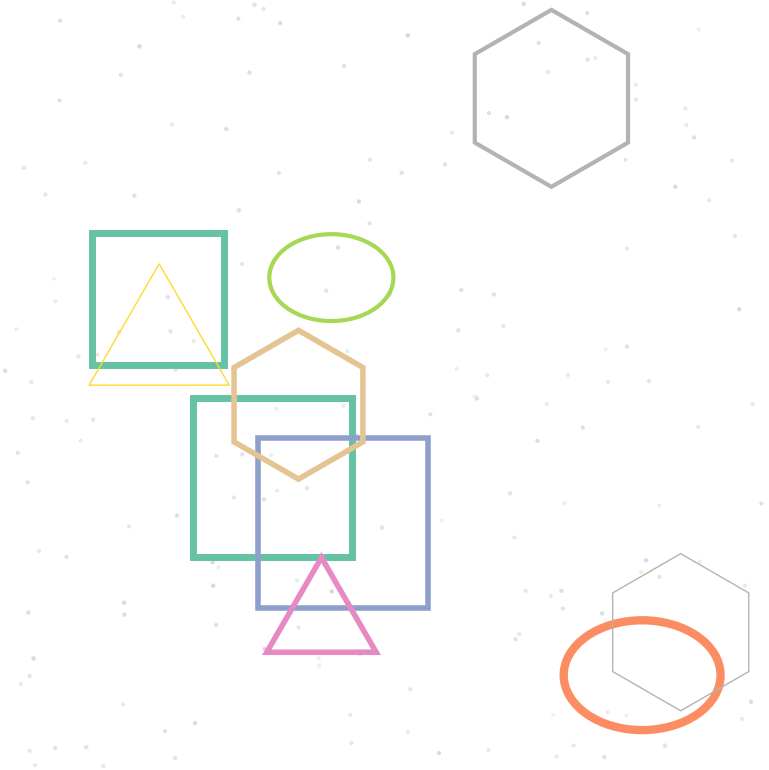[{"shape": "square", "thickness": 2.5, "radius": 0.51, "center": [0.354, 0.38]}, {"shape": "square", "thickness": 2.5, "radius": 0.43, "center": [0.205, 0.612]}, {"shape": "oval", "thickness": 3, "radius": 0.51, "center": [0.834, 0.123]}, {"shape": "square", "thickness": 2, "radius": 0.55, "center": [0.446, 0.321]}, {"shape": "triangle", "thickness": 2, "radius": 0.41, "center": [0.417, 0.194]}, {"shape": "oval", "thickness": 1.5, "radius": 0.4, "center": [0.43, 0.639]}, {"shape": "triangle", "thickness": 0.5, "radius": 0.53, "center": [0.207, 0.552]}, {"shape": "hexagon", "thickness": 2, "radius": 0.48, "center": [0.388, 0.474]}, {"shape": "hexagon", "thickness": 0.5, "radius": 0.51, "center": [0.884, 0.179]}, {"shape": "hexagon", "thickness": 1.5, "radius": 0.57, "center": [0.716, 0.872]}]